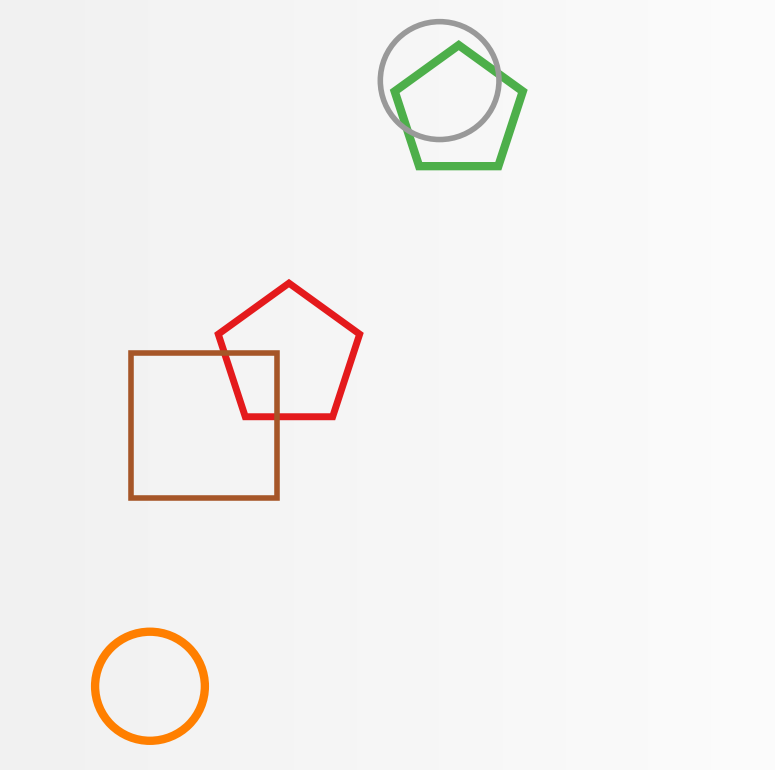[{"shape": "pentagon", "thickness": 2.5, "radius": 0.48, "center": [0.373, 0.536]}, {"shape": "pentagon", "thickness": 3, "radius": 0.43, "center": [0.592, 0.854]}, {"shape": "circle", "thickness": 3, "radius": 0.35, "center": [0.194, 0.109]}, {"shape": "square", "thickness": 2, "radius": 0.47, "center": [0.263, 0.447]}, {"shape": "circle", "thickness": 2, "radius": 0.38, "center": [0.567, 0.895]}]